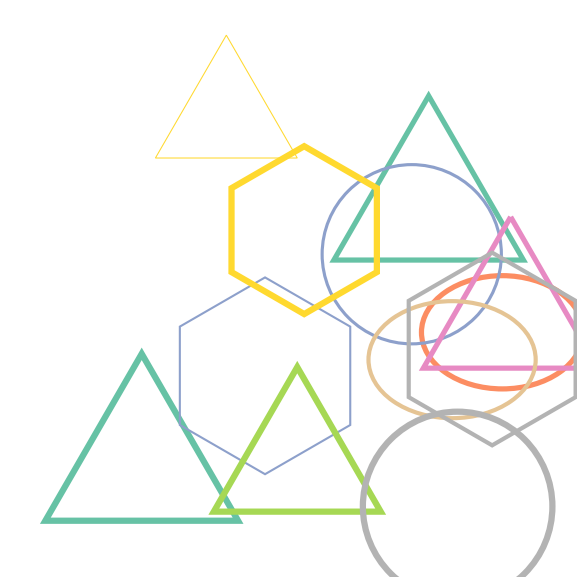[{"shape": "triangle", "thickness": 2.5, "radius": 0.95, "center": [0.742, 0.644]}, {"shape": "triangle", "thickness": 3, "radius": 0.96, "center": [0.245, 0.194]}, {"shape": "oval", "thickness": 2.5, "radius": 0.7, "center": [0.87, 0.424]}, {"shape": "hexagon", "thickness": 1, "radius": 0.85, "center": [0.459, 0.348]}, {"shape": "circle", "thickness": 1.5, "radius": 0.78, "center": [0.713, 0.559]}, {"shape": "triangle", "thickness": 2.5, "radius": 0.87, "center": [0.884, 0.449]}, {"shape": "triangle", "thickness": 3, "radius": 0.83, "center": [0.515, 0.197]}, {"shape": "hexagon", "thickness": 3, "radius": 0.73, "center": [0.527, 0.601]}, {"shape": "triangle", "thickness": 0.5, "radius": 0.71, "center": [0.392, 0.796]}, {"shape": "oval", "thickness": 2, "radius": 0.72, "center": [0.783, 0.376]}, {"shape": "hexagon", "thickness": 2, "radius": 0.83, "center": [0.852, 0.395]}, {"shape": "circle", "thickness": 3, "radius": 0.82, "center": [0.792, 0.122]}]